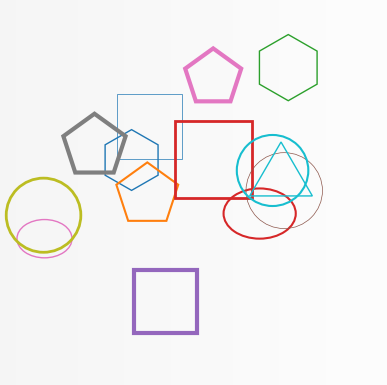[{"shape": "hexagon", "thickness": 1, "radius": 0.39, "center": [0.34, 0.584]}, {"shape": "square", "thickness": 0.5, "radius": 0.42, "center": [0.386, 0.671]}, {"shape": "pentagon", "thickness": 1.5, "radius": 0.42, "center": [0.38, 0.494]}, {"shape": "hexagon", "thickness": 1, "radius": 0.43, "center": [0.744, 0.824]}, {"shape": "oval", "thickness": 1.5, "radius": 0.47, "center": [0.67, 0.445]}, {"shape": "square", "thickness": 2, "radius": 0.5, "center": [0.551, 0.587]}, {"shape": "square", "thickness": 3, "radius": 0.41, "center": [0.427, 0.217]}, {"shape": "circle", "thickness": 0.5, "radius": 0.49, "center": [0.734, 0.505]}, {"shape": "pentagon", "thickness": 3, "radius": 0.38, "center": [0.55, 0.798]}, {"shape": "oval", "thickness": 1, "radius": 0.36, "center": [0.115, 0.38]}, {"shape": "pentagon", "thickness": 3, "radius": 0.42, "center": [0.244, 0.62]}, {"shape": "circle", "thickness": 2, "radius": 0.48, "center": [0.112, 0.441]}, {"shape": "triangle", "thickness": 1, "radius": 0.47, "center": [0.725, 0.538]}, {"shape": "circle", "thickness": 1.5, "radius": 0.46, "center": [0.703, 0.557]}]